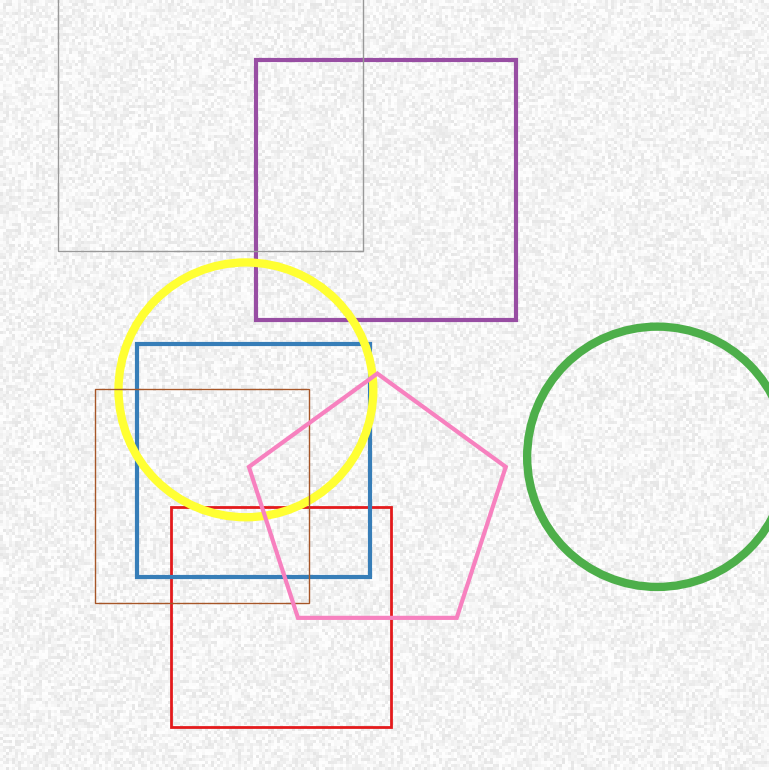[{"shape": "square", "thickness": 1, "radius": 0.72, "center": [0.365, 0.199]}, {"shape": "square", "thickness": 1.5, "radius": 0.76, "center": [0.329, 0.402]}, {"shape": "circle", "thickness": 3, "radius": 0.85, "center": [0.854, 0.407]}, {"shape": "square", "thickness": 1.5, "radius": 0.84, "center": [0.502, 0.753]}, {"shape": "circle", "thickness": 3, "radius": 0.83, "center": [0.319, 0.494]}, {"shape": "square", "thickness": 0.5, "radius": 0.7, "center": [0.262, 0.356]}, {"shape": "pentagon", "thickness": 1.5, "radius": 0.88, "center": [0.49, 0.339]}, {"shape": "square", "thickness": 0.5, "radius": 0.99, "center": [0.273, 0.872]}]